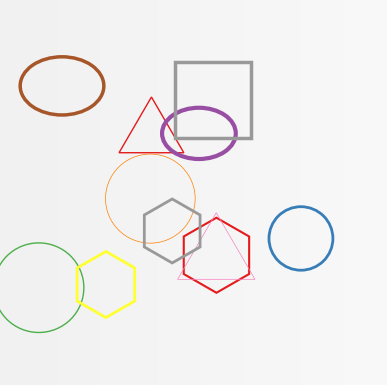[{"shape": "hexagon", "thickness": 1.5, "radius": 0.49, "center": [0.559, 0.337]}, {"shape": "triangle", "thickness": 1, "radius": 0.48, "center": [0.391, 0.652]}, {"shape": "circle", "thickness": 2, "radius": 0.41, "center": [0.777, 0.381]}, {"shape": "circle", "thickness": 1, "radius": 0.58, "center": [0.1, 0.253]}, {"shape": "oval", "thickness": 3, "radius": 0.48, "center": [0.513, 0.654]}, {"shape": "circle", "thickness": 0.5, "radius": 0.58, "center": [0.388, 0.484]}, {"shape": "hexagon", "thickness": 2, "radius": 0.43, "center": [0.273, 0.261]}, {"shape": "oval", "thickness": 2.5, "radius": 0.54, "center": [0.16, 0.777]}, {"shape": "triangle", "thickness": 0.5, "radius": 0.58, "center": [0.558, 0.332]}, {"shape": "hexagon", "thickness": 2, "radius": 0.42, "center": [0.444, 0.4]}, {"shape": "square", "thickness": 2.5, "radius": 0.49, "center": [0.55, 0.741]}]